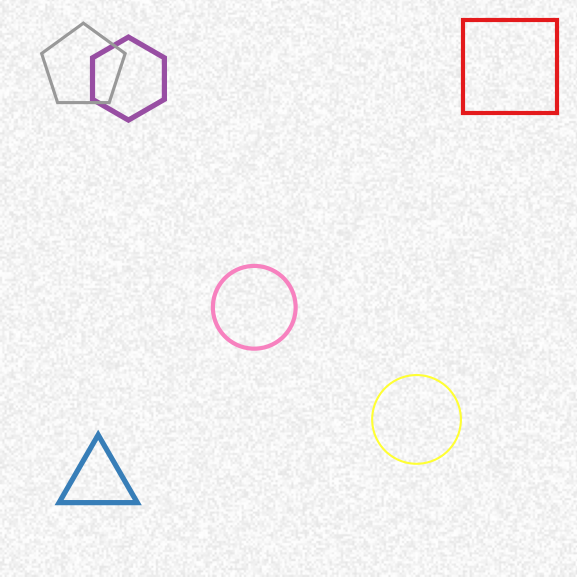[{"shape": "square", "thickness": 2, "radius": 0.41, "center": [0.883, 0.884]}, {"shape": "triangle", "thickness": 2.5, "radius": 0.39, "center": [0.17, 0.168]}, {"shape": "hexagon", "thickness": 2.5, "radius": 0.36, "center": [0.222, 0.863]}, {"shape": "circle", "thickness": 1, "radius": 0.38, "center": [0.721, 0.273]}, {"shape": "circle", "thickness": 2, "radius": 0.36, "center": [0.44, 0.467]}, {"shape": "pentagon", "thickness": 1.5, "radius": 0.38, "center": [0.144, 0.883]}]